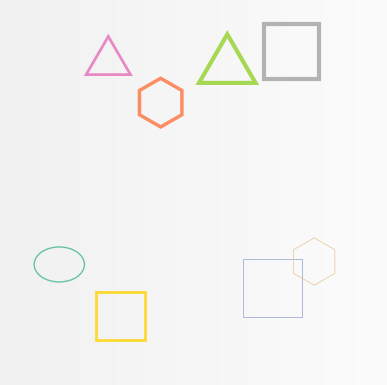[{"shape": "oval", "thickness": 1, "radius": 0.32, "center": [0.153, 0.313]}, {"shape": "hexagon", "thickness": 2.5, "radius": 0.32, "center": [0.415, 0.733]}, {"shape": "square", "thickness": 0.5, "radius": 0.38, "center": [0.703, 0.252]}, {"shape": "triangle", "thickness": 2, "radius": 0.33, "center": [0.28, 0.839]}, {"shape": "triangle", "thickness": 3, "radius": 0.42, "center": [0.587, 0.827]}, {"shape": "square", "thickness": 2, "radius": 0.31, "center": [0.311, 0.18]}, {"shape": "hexagon", "thickness": 0.5, "radius": 0.31, "center": [0.811, 0.321]}, {"shape": "square", "thickness": 3, "radius": 0.35, "center": [0.753, 0.867]}]